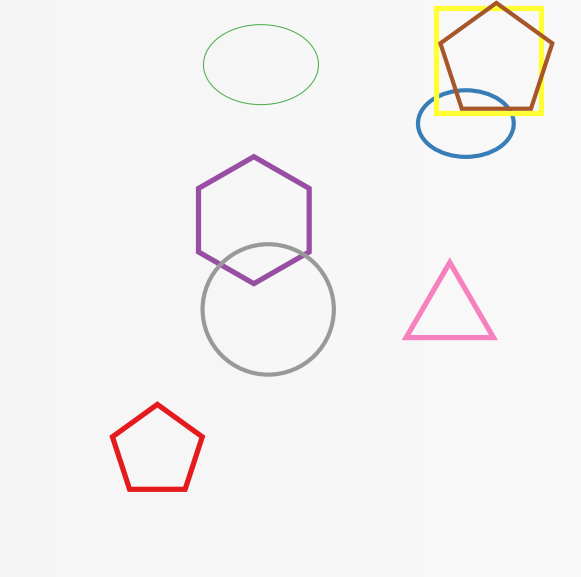[{"shape": "pentagon", "thickness": 2.5, "radius": 0.41, "center": [0.271, 0.218]}, {"shape": "oval", "thickness": 2, "radius": 0.41, "center": [0.801, 0.785]}, {"shape": "oval", "thickness": 0.5, "radius": 0.49, "center": [0.449, 0.887]}, {"shape": "hexagon", "thickness": 2.5, "radius": 0.55, "center": [0.437, 0.618]}, {"shape": "square", "thickness": 2.5, "radius": 0.45, "center": [0.841, 0.895]}, {"shape": "pentagon", "thickness": 2, "radius": 0.51, "center": [0.854, 0.893]}, {"shape": "triangle", "thickness": 2.5, "radius": 0.43, "center": [0.774, 0.458]}, {"shape": "circle", "thickness": 2, "radius": 0.56, "center": [0.461, 0.463]}]